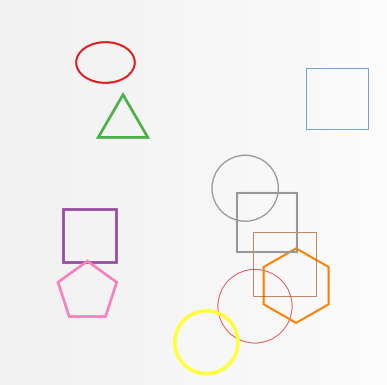[{"shape": "oval", "thickness": 1.5, "radius": 0.38, "center": [0.272, 0.838]}, {"shape": "circle", "thickness": 0.5, "radius": 0.48, "center": [0.658, 0.205]}, {"shape": "square", "thickness": 0.5, "radius": 0.4, "center": [0.87, 0.743]}, {"shape": "triangle", "thickness": 2, "radius": 0.37, "center": [0.317, 0.68]}, {"shape": "square", "thickness": 2, "radius": 0.35, "center": [0.232, 0.388]}, {"shape": "hexagon", "thickness": 1.5, "radius": 0.48, "center": [0.764, 0.258]}, {"shape": "circle", "thickness": 2.5, "radius": 0.41, "center": [0.533, 0.111]}, {"shape": "square", "thickness": 0.5, "radius": 0.41, "center": [0.734, 0.314]}, {"shape": "pentagon", "thickness": 2, "radius": 0.4, "center": [0.225, 0.242]}, {"shape": "square", "thickness": 1.5, "radius": 0.39, "center": [0.688, 0.423]}, {"shape": "circle", "thickness": 1, "radius": 0.43, "center": [0.633, 0.511]}]